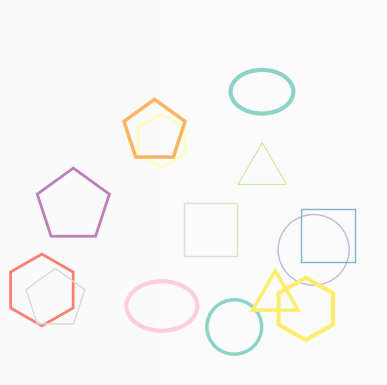[{"shape": "circle", "thickness": 2.5, "radius": 0.35, "center": [0.605, 0.151]}, {"shape": "oval", "thickness": 3, "radius": 0.41, "center": [0.676, 0.762]}, {"shape": "hexagon", "thickness": 1.5, "radius": 0.35, "center": [0.416, 0.635]}, {"shape": "circle", "thickness": 1, "radius": 0.46, "center": [0.809, 0.351]}, {"shape": "hexagon", "thickness": 2, "radius": 0.47, "center": [0.108, 0.247]}, {"shape": "square", "thickness": 1, "radius": 0.35, "center": [0.847, 0.389]}, {"shape": "pentagon", "thickness": 2.5, "radius": 0.41, "center": [0.399, 0.659]}, {"shape": "triangle", "thickness": 0.5, "radius": 0.36, "center": [0.677, 0.557]}, {"shape": "oval", "thickness": 3, "radius": 0.46, "center": [0.418, 0.205]}, {"shape": "pentagon", "thickness": 1, "radius": 0.4, "center": [0.143, 0.223]}, {"shape": "pentagon", "thickness": 2, "radius": 0.49, "center": [0.189, 0.466]}, {"shape": "square", "thickness": 1, "radius": 0.34, "center": [0.544, 0.404]}, {"shape": "triangle", "thickness": 2.5, "radius": 0.34, "center": [0.711, 0.229]}, {"shape": "hexagon", "thickness": 3, "radius": 0.4, "center": [0.789, 0.198]}]